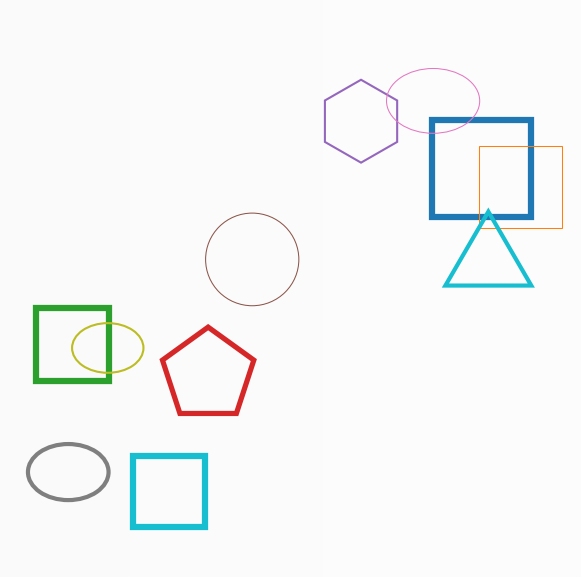[{"shape": "square", "thickness": 3, "radius": 0.42, "center": [0.828, 0.707]}, {"shape": "square", "thickness": 0.5, "radius": 0.35, "center": [0.896, 0.675]}, {"shape": "square", "thickness": 3, "radius": 0.32, "center": [0.124, 0.402]}, {"shape": "pentagon", "thickness": 2.5, "radius": 0.41, "center": [0.358, 0.35]}, {"shape": "hexagon", "thickness": 1, "radius": 0.36, "center": [0.621, 0.789]}, {"shape": "circle", "thickness": 0.5, "radius": 0.4, "center": [0.434, 0.55]}, {"shape": "oval", "thickness": 0.5, "radius": 0.4, "center": [0.745, 0.824]}, {"shape": "oval", "thickness": 2, "radius": 0.35, "center": [0.117, 0.182]}, {"shape": "oval", "thickness": 1, "radius": 0.31, "center": [0.185, 0.397]}, {"shape": "triangle", "thickness": 2, "radius": 0.43, "center": [0.84, 0.547]}, {"shape": "square", "thickness": 3, "radius": 0.31, "center": [0.29, 0.148]}]